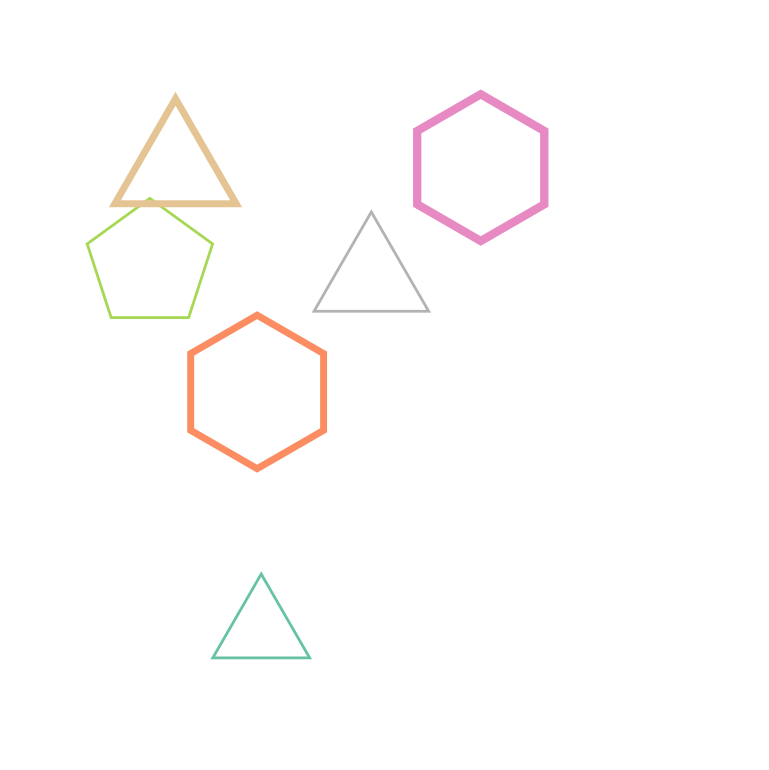[{"shape": "triangle", "thickness": 1, "radius": 0.36, "center": [0.339, 0.182]}, {"shape": "hexagon", "thickness": 2.5, "radius": 0.5, "center": [0.334, 0.491]}, {"shape": "hexagon", "thickness": 3, "radius": 0.48, "center": [0.624, 0.782]}, {"shape": "pentagon", "thickness": 1, "radius": 0.43, "center": [0.195, 0.657]}, {"shape": "triangle", "thickness": 2.5, "radius": 0.45, "center": [0.228, 0.781]}, {"shape": "triangle", "thickness": 1, "radius": 0.43, "center": [0.482, 0.639]}]